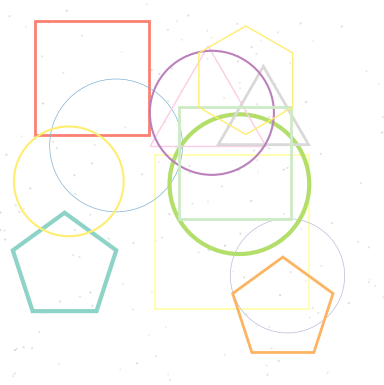[{"shape": "pentagon", "thickness": 3, "radius": 0.71, "center": [0.168, 0.306]}, {"shape": "square", "thickness": 1.5, "radius": 1.0, "center": [0.604, 0.397]}, {"shape": "circle", "thickness": 0.5, "radius": 0.74, "center": [0.747, 0.284]}, {"shape": "square", "thickness": 2, "radius": 0.74, "center": [0.238, 0.797]}, {"shape": "circle", "thickness": 0.5, "radius": 0.86, "center": [0.302, 0.622]}, {"shape": "pentagon", "thickness": 2, "radius": 0.69, "center": [0.735, 0.195]}, {"shape": "circle", "thickness": 3, "radius": 0.91, "center": [0.622, 0.522]}, {"shape": "triangle", "thickness": 1, "radius": 0.87, "center": [0.541, 0.707]}, {"shape": "triangle", "thickness": 2, "radius": 0.68, "center": [0.684, 0.692]}, {"shape": "circle", "thickness": 1.5, "radius": 0.81, "center": [0.55, 0.707]}, {"shape": "square", "thickness": 2, "radius": 0.73, "center": [0.61, 0.576]}, {"shape": "circle", "thickness": 1.5, "radius": 0.71, "center": [0.179, 0.529]}, {"shape": "hexagon", "thickness": 1, "radius": 0.7, "center": [0.639, 0.792]}]